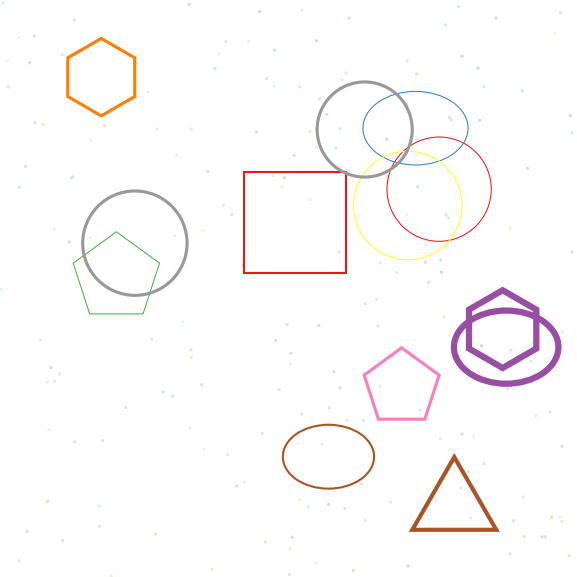[{"shape": "square", "thickness": 1, "radius": 0.44, "center": [0.511, 0.614]}, {"shape": "circle", "thickness": 0.5, "radius": 0.45, "center": [0.76, 0.672]}, {"shape": "oval", "thickness": 0.5, "radius": 0.46, "center": [0.719, 0.777]}, {"shape": "pentagon", "thickness": 0.5, "radius": 0.39, "center": [0.202, 0.519]}, {"shape": "oval", "thickness": 3, "radius": 0.45, "center": [0.876, 0.398]}, {"shape": "hexagon", "thickness": 3, "radius": 0.34, "center": [0.87, 0.429]}, {"shape": "hexagon", "thickness": 1.5, "radius": 0.33, "center": [0.175, 0.866]}, {"shape": "circle", "thickness": 0.5, "radius": 0.47, "center": [0.706, 0.643]}, {"shape": "oval", "thickness": 1, "radius": 0.4, "center": [0.569, 0.208]}, {"shape": "triangle", "thickness": 2, "radius": 0.42, "center": [0.787, 0.124]}, {"shape": "pentagon", "thickness": 1.5, "radius": 0.34, "center": [0.695, 0.329]}, {"shape": "circle", "thickness": 1.5, "radius": 0.41, "center": [0.631, 0.775]}, {"shape": "circle", "thickness": 1.5, "radius": 0.45, "center": [0.234, 0.578]}]